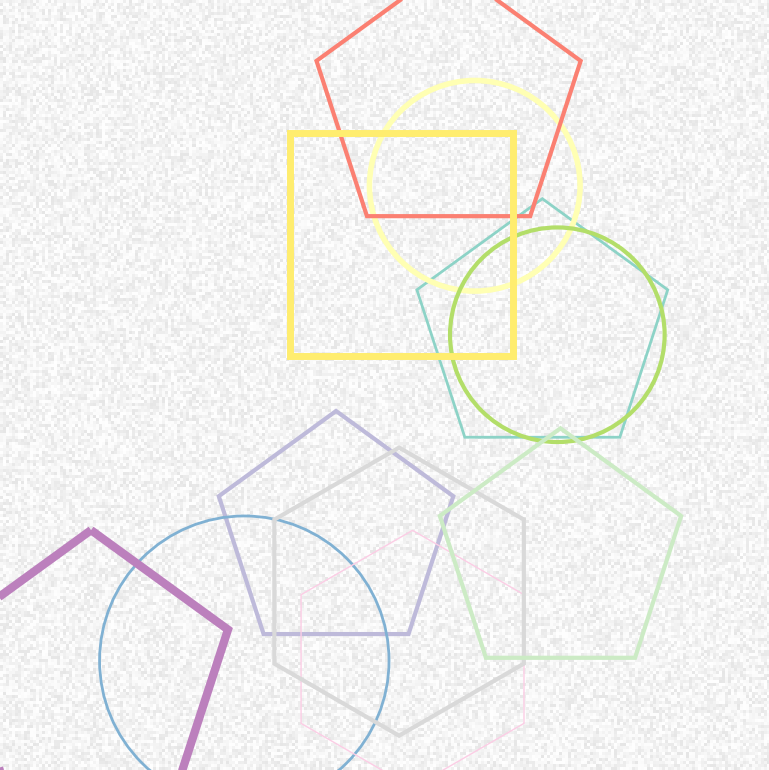[{"shape": "pentagon", "thickness": 1, "radius": 0.86, "center": [0.704, 0.571]}, {"shape": "circle", "thickness": 2, "radius": 0.68, "center": [0.617, 0.759]}, {"shape": "pentagon", "thickness": 1.5, "radius": 0.8, "center": [0.436, 0.306]}, {"shape": "pentagon", "thickness": 1.5, "radius": 0.9, "center": [0.583, 0.865]}, {"shape": "circle", "thickness": 1, "radius": 0.94, "center": [0.317, 0.142]}, {"shape": "circle", "thickness": 1.5, "radius": 0.7, "center": [0.724, 0.565]}, {"shape": "hexagon", "thickness": 0.5, "radius": 0.84, "center": [0.536, 0.144]}, {"shape": "hexagon", "thickness": 1.5, "radius": 0.94, "center": [0.518, 0.232]}, {"shape": "pentagon", "thickness": 3, "radius": 0.93, "center": [0.118, 0.125]}, {"shape": "pentagon", "thickness": 1.5, "radius": 0.82, "center": [0.728, 0.279]}, {"shape": "square", "thickness": 2.5, "radius": 0.73, "center": [0.522, 0.683]}]